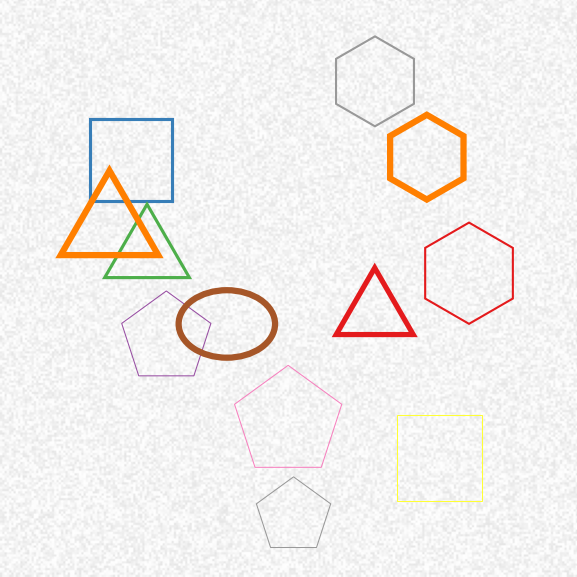[{"shape": "triangle", "thickness": 2.5, "radius": 0.38, "center": [0.649, 0.458]}, {"shape": "hexagon", "thickness": 1, "radius": 0.44, "center": [0.812, 0.526]}, {"shape": "square", "thickness": 1.5, "radius": 0.36, "center": [0.227, 0.723]}, {"shape": "triangle", "thickness": 1.5, "radius": 0.42, "center": [0.255, 0.561]}, {"shape": "pentagon", "thickness": 0.5, "radius": 0.41, "center": [0.288, 0.414]}, {"shape": "triangle", "thickness": 3, "radius": 0.49, "center": [0.19, 0.606]}, {"shape": "hexagon", "thickness": 3, "radius": 0.37, "center": [0.739, 0.727]}, {"shape": "square", "thickness": 0.5, "radius": 0.37, "center": [0.761, 0.206]}, {"shape": "oval", "thickness": 3, "radius": 0.42, "center": [0.393, 0.438]}, {"shape": "pentagon", "thickness": 0.5, "radius": 0.49, "center": [0.499, 0.269]}, {"shape": "hexagon", "thickness": 1, "radius": 0.39, "center": [0.649, 0.858]}, {"shape": "pentagon", "thickness": 0.5, "radius": 0.34, "center": [0.508, 0.106]}]